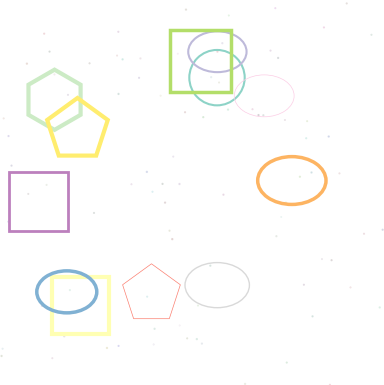[{"shape": "circle", "thickness": 1.5, "radius": 0.36, "center": [0.564, 0.798]}, {"shape": "square", "thickness": 3, "radius": 0.37, "center": [0.208, 0.205]}, {"shape": "oval", "thickness": 1.5, "radius": 0.38, "center": [0.565, 0.866]}, {"shape": "pentagon", "thickness": 0.5, "radius": 0.39, "center": [0.393, 0.236]}, {"shape": "oval", "thickness": 2.5, "radius": 0.39, "center": [0.173, 0.242]}, {"shape": "oval", "thickness": 2.5, "radius": 0.44, "center": [0.758, 0.531]}, {"shape": "square", "thickness": 2.5, "radius": 0.4, "center": [0.521, 0.841]}, {"shape": "oval", "thickness": 0.5, "radius": 0.39, "center": [0.686, 0.751]}, {"shape": "oval", "thickness": 1, "radius": 0.42, "center": [0.564, 0.259]}, {"shape": "square", "thickness": 2, "radius": 0.38, "center": [0.101, 0.477]}, {"shape": "hexagon", "thickness": 3, "radius": 0.39, "center": [0.142, 0.741]}, {"shape": "pentagon", "thickness": 3, "radius": 0.41, "center": [0.201, 0.663]}]